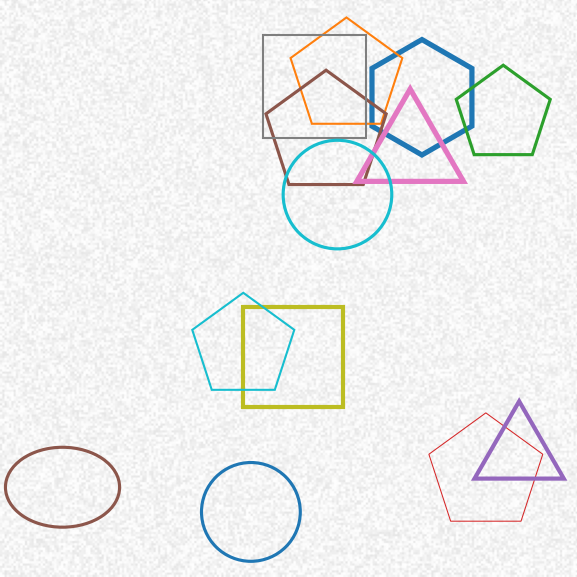[{"shape": "hexagon", "thickness": 2.5, "radius": 0.5, "center": [0.731, 0.831]}, {"shape": "circle", "thickness": 1.5, "radius": 0.43, "center": [0.434, 0.113]}, {"shape": "pentagon", "thickness": 1, "radius": 0.51, "center": [0.6, 0.867]}, {"shape": "pentagon", "thickness": 1.5, "radius": 0.43, "center": [0.871, 0.801]}, {"shape": "pentagon", "thickness": 0.5, "radius": 0.52, "center": [0.841, 0.181]}, {"shape": "triangle", "thickness": 2, "radius": 0.45, "center": [0.899, 0.215]}, {"shape": "pentagon", "thickness": 1.5, "radius": 0.55, "center": [0.565, 0.768]}, {"shape": "oval", "thickness": 1.5, "radius": 0.49, "center": [0.108, 0.155]}, {"shape": "triangle", "thickness": 2.5, "radius": 0.53, "center": [0.71, 0.738]}, {"shape": "square", "thickness": 1, "radius": 0.45, "center": [0.544, 0.85]}, {"shape": "square", "thickness": 2, "radius": 0.43, "center": [0.508, 0.381]}, {"shape": "circle", "thickness": 1.5, "radius": 0.47, "center": [0.584, 0.662]}, {"shape": "pentagon", "thickness": 1, "radius": 0.46, "center": [0.421, 0.399]}]